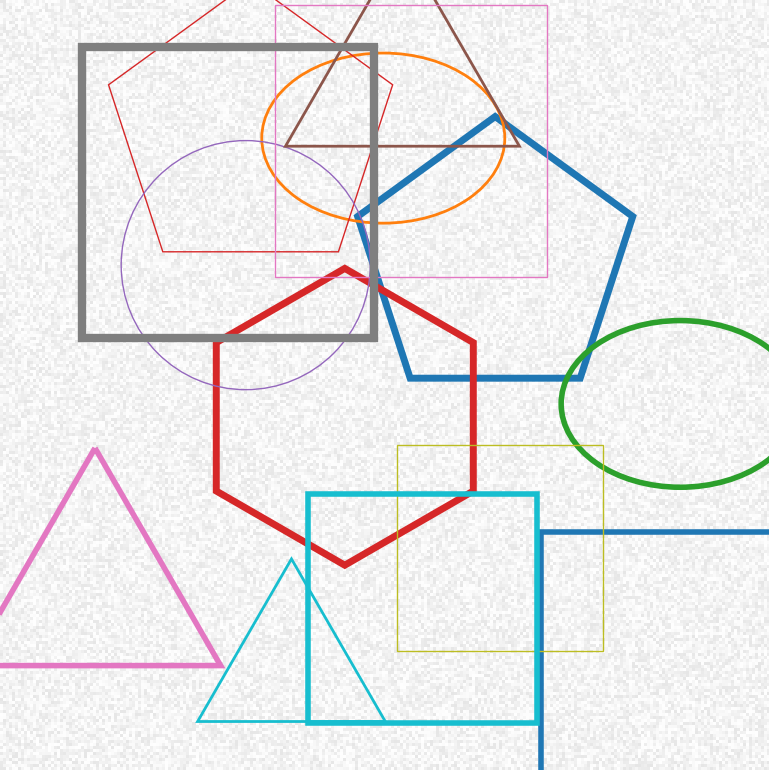[{"shape": "square", "thickness": 2, "radius": 0.81, "center": [0.865, 0.147]}, {"shape": "pentagon", "thickness": 2.5, "radius": 0.94, "center": [0.643, 0.661]}, {"shape": "oval", "thickness": 1, "radius": 0.79, "center": [0.498, 0.821]}, {"shape": "oval", "thickness": 2, "radius": 0.77, "center": [0.883, 0.475]}, {"shape": "hexagon", "thickness": 2.5, "radius": 0.96, "center": [0.448, 0.459]}, {"shape": "pentagon", "thickness": 0.5, "radius": 0.97, "center": [0.325, 0.83]}, {"shape": "circle", "thickness": 0.5, "radius": 0.81, "center": [0.319, 0.656]}, {"shape": "triangle", "thickness": 1, "radius": 0.88, "center": [0.523, 0.898]}, {"shape": "square", "thickness": 0.5, "radius": 0.88, "center": [0.534, 0.817]}, {"shape": "triangle", "thickness": 2, "radius": 0.94, "center": [0.123, 0.23]}, {"shape": "square", "thickness": 3, "radius": 0.95, "center": [0.296, 0.75]}, {"shape": "square", "thickness": 0.5, "radius": 0.67, "center": [0.649, 0.289]}, {"shape": "square", "thickness": 2, "radius": 0.74, "center": [0.549, 0.209]}, {"shape": "triangle", "thickness": 1, "radius": 0.7, "center": [0.379, 0.133]}]